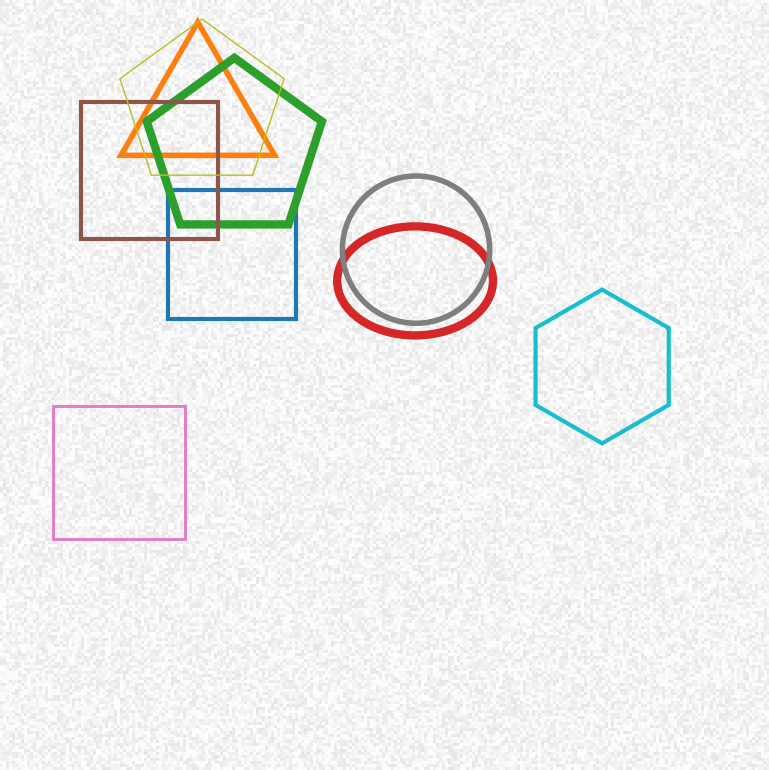[{"shape": "square", "thickness": 1.5, "radius": 0.42, "center": [0.301, 0.669]}, {"shape": "triangle", "thickness": 2, "radius": 0.58, "center": [0.257, 0.856]}, {"shape": "pentagon", "thickness": 3, "radius": 0.6, "center": [0.304, 0.805]}, {"shape": "oval", "thickness": 3, "radius": 0.51, "center": [0.539, 0.635]}, {"shape": "square", "thickness": 1.5, "radius": 0.44, "center": [0.194, 0.779]}, {"shape": "square", "thickness": 1, "radius": 0.43, "center": [0.155, 0.386]}, {"shape": "circle", "thickness": 2, "radius": 0.48, "center": [0.54, 0.676]}, {"shape": "pentagon", "thickness": 0.5, "radius": 0.56, "center": [0.262, 0.863]}, {"shape": "hexagon", "thickness": 1.5, "radius": 0.5, "center": [0.782, 0.524]}]